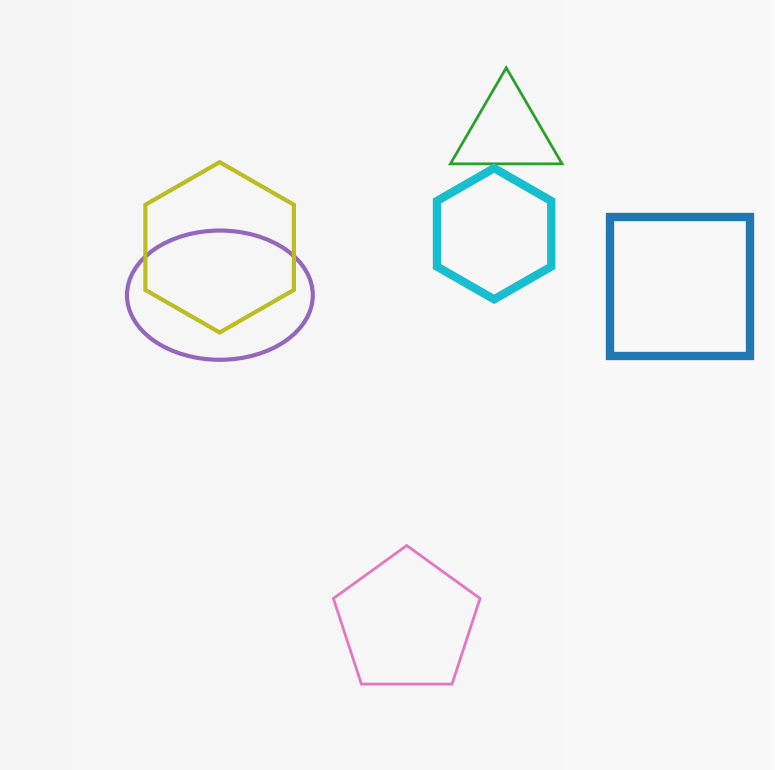[{"shape": "square", "thickness": 3, "radius": 0.45, "center": [0.877, 0.628]}, {"shape": "triangle", "thickness": 1, "radius": 0.42, "center": [0.653, 0.829]}, {"shape": "oval", "thickness": 1.5, "radius": 0.6, "center": [0.284, 0.617]}, {"shape": "pentagon", "thickness": 1, "radius": 0.5, "center": [0.525, 0.192]}, {"shape": "hexagon", "thickness": 1.5, "radius": 0.55, "center": [0.283, 0.679]}, {"shape": "hexagon", "thickness": 3, "radius": 0.43, "center": [0.638, 0.696]}]